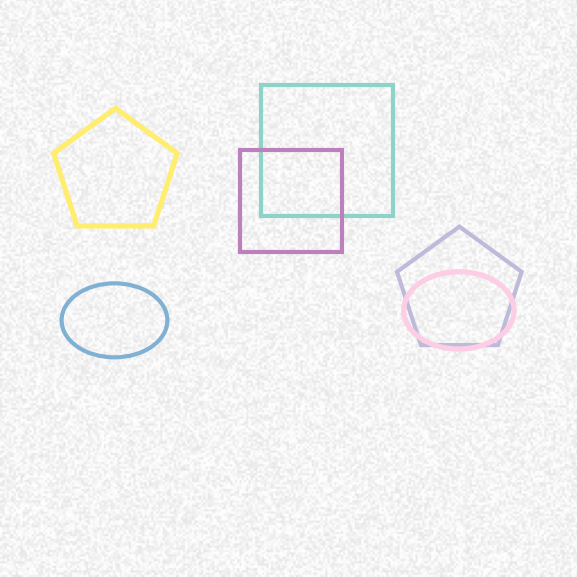[{"shape": "square", "thickness": 2, "radius": 0.57, "center": [0.566, 0.739]}, {"shape": "pentagon", "thickness": 2, "radius": 0.57, "center": [0.795, 0.493]}, {"shape": "oval", "thickness": 2, "radius": 0.46, "center": [0.198, 0.444]}, {"shape": "oval", "thickness": 2.5, "radius": 0.48, "center": [0.795, 0.462]}, {"shape": "square", "thickness": 2, "radius": 0.44, "center": [0.504, 0.651]}, {"shape": "pentagon", "thickness": 2.5, "radius": 0.56, "center": [0.2, 0.699]}]